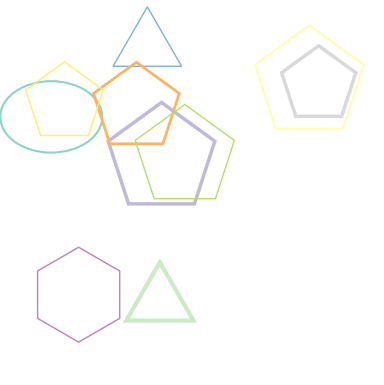[{"shape": "oval", "thickness": 1.5, "radius": 0.66, "center": [0.133, 0.696]}, {"shape": "pentagon", "thickness": 1.5, "radius": 0.74, "center": [0.803, 0.786]}, {"shape": "pentagon", "thickness": 2.5, "radius": 0.73, "center": [0.419, 0.588]}, {"shape": "triangle", "thickness": 1, "radius": 0.51, "center": [0.383, 0.879]}, {"shape": "pentagon", "thickness": 2, "radius": 0.59, "center": [0.354, 0.721]}, {"shape": "pentagon", "thickness": 1, "radius": 0.68, "center": [0.48, 0.593]}, {"shape": "pentagon", "thickness": 2.5, "radius": 0.51, "center": [0.828, 0.78]}, {"shape": "hexagon", "thickness": 1, "radius": 0.62, "center": [0.204, 0.235]}, {"shape": "triangle", "thickness": 3, "radius": 0.5, "center": [0.415, 0.218]}, {"shape": "pentagon", "thickness": 1, "radius": 0.53, "center": [0.168, 0.734]}]